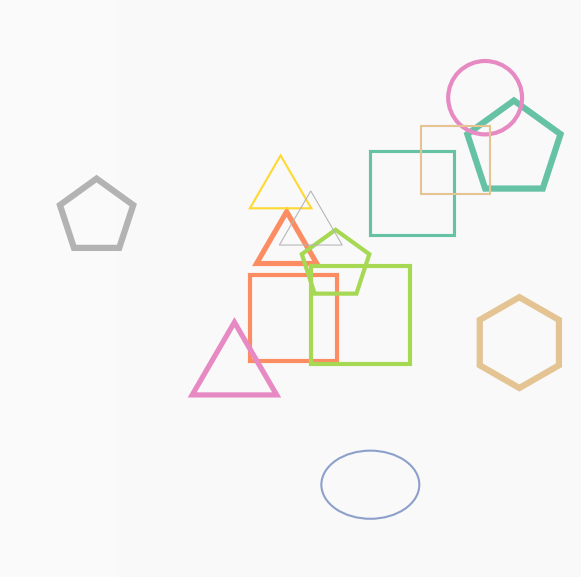[{"shape": "pentagon", "thickness": 3, "radius": 0.42, "center": [0.884, 0.741]}, {"shape": "square", "thickness": 1.5, "radius": 0.36, "center": [0.708, 0.665]}, {"shape": "square", "thickness": 2, "radius": 0.37, "center": [0.505, 0.448]}, {"shape": "triangle", "thickness": 2.5, "radius": 0.3, "center": [0.493, 0.573]}, {"shape": "oval", "thickness": 1, "radius": 0.42, "center": [0.637, 0.16]}, {"shape": "triangle", "thickness": 2.5, "radius": 0.42, "center": [0.403, 0.357]}, {"shape": "circle", "thickness": 2, "radius": 0.32, "center": [0.835, 0.83]}, {"shape": "pentagon", "thickness": 2, "radius": 0.31, "center": [0.577, 0.54]}, {"shape": "square", "thickness": 2, "radius": 0.42, "center": [0.621, 0.454]}, {"shape": "triangle", "thickness": 1, "radius": 0.3, "center": [0.483, 0.669]}, {"shape": "square", "thickness": 1, "radius": 0.29, "center": [0.783, 0.722]}, {"shape": "hexagon", "thickness": 3, "radius": 0.39, "center": [0.893, 0.406]}, {"shape": "triangle", "thickness": 0.5, "radius": 0.31, "center": [0.535, 0.606]}, {"shape": "pentagon", "thickness": 3, "radius": 0.33, "center": [0.166, 0.624]}]